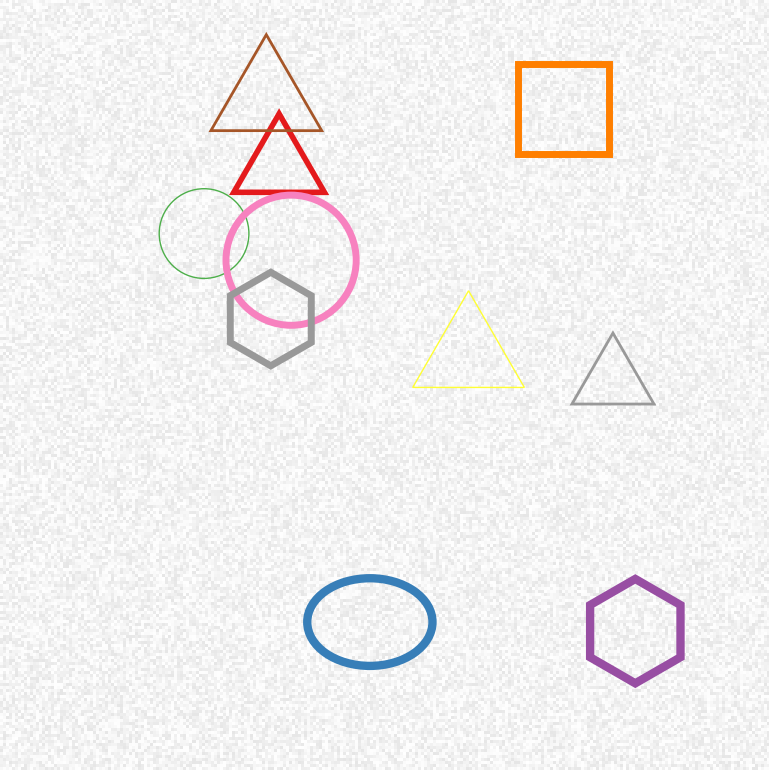[{"shape": "triangle", "thickness": 2, "radius": 0.34, "center": [0.362, 0.784]}, {"shape": "oval", "thickness": 3, "radius": 0.41, "center": [0.48, 0.192]}, {"shape": "circle", "thickness": 0.5, "radius": 0.29, "center": [0.265, 0.697]}, {"shape": "hexagon", "thickness": 3, "radius": 0.34, "center": [0.825, 0.18]}, {"shape": "square", "thickness": 2.5, "radius": 0.29, "center": [0.732, 0.859]}, {"shape": "triangle", "thickness": 0.5, "radius": 0.42, "center": [0.608, 0.539]}, {"shape": "triangle", "thickness": 1, "radius": 0.42, "center": [0.346, 0.872]}, {"shape": "circle", "thickness": 2.5, "radius": 0.42, "center": [0.378, 0.662]}, {"shape": "triangle", "thickness": 1, "radius": 0.31, "center": [0.796, 0.506]}, {"shape": "hexagon", "thickness": 2.5, "radius": 0.3, "center": [0.352, 0.586]}]